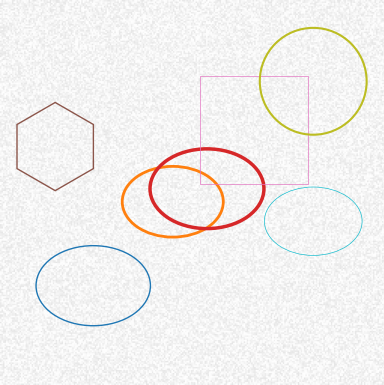[{"shape": "oval", "thickness": 1, "radius": 0.74, "center": [0.242, 0.258]}, {"shape": "oval", "thickness": 2, "radius": 0.66, "center": [0.449, 0.476]}, {"shape": "oval", "thickness": 2.5, "radius": 0.74, "center": [0.538, 0.51]}, {"shape": "hexagon", "thickness": 1, "radius": 0.57, "center": [0.143, 0.619]}, {"shape": "square", "thickness": 0.5, "radius": 0.7, "center": [0.659, 0.663]}, {"shape": "circle", "thickness": 1.5, "radius": 0.69, "center": [0.814, 0.789]}, {"shape": "oval", "thickness": 0.5, "radius": 0.63, "center": [0.814, 0.425]}]